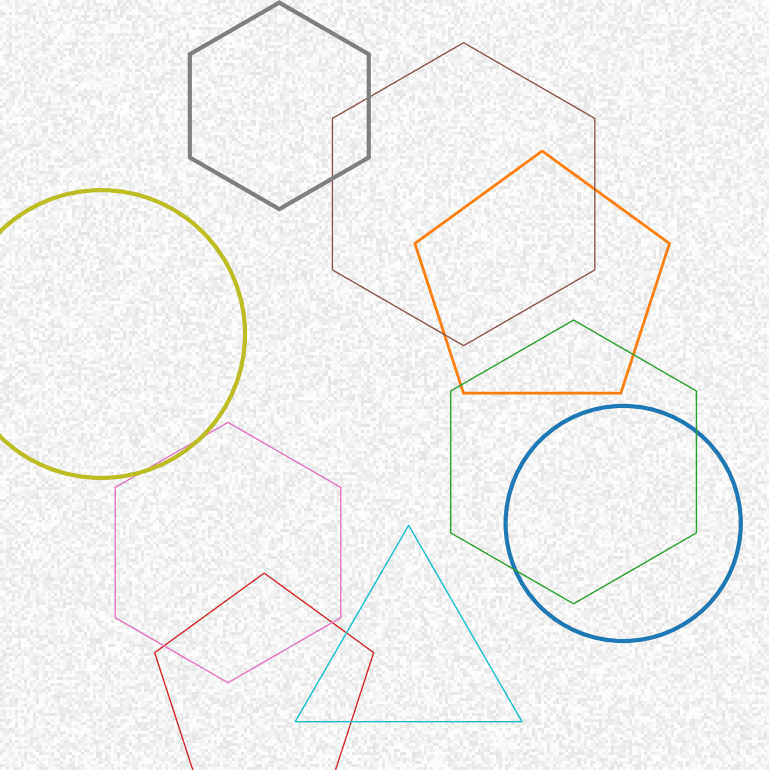[{"shape": "circle", "thickness": 1.5, "radius": 0.76, "center": [0.809, 0.32]}, {"shape": "pentagon", "thickness": 1, "radius": 0.87, "center": [0.704, 0.63]}, {"shape": "hexagon", "thickness": 0.5, "radius": 0.92, "center": [0.745, 0.4]}, {"shape": "pentagon", "thickness": 0.5, "radius": 0.75, "center": [0.343, 0.106]}, {"shape": "hexagon", "thickness": 0.5, "radius": 0.98, "center": [0.602, 0.748]}, {"shape": "hexagon", "thickness": 0.5, "radius": 0.85, "center": [0.296, 0.282]}, {"shape": "hexagon", "thickness": 1.5, "radius": 0.67, "center": [0.363, 0.862]}, {"shape": "circle", "thickness": 1.5, "radius": 0.93, "center": [0.131, 0.566]}, {"shape": "triangle", "thickness": 0.5, "radius": 0.85, "center": [0.531, 0.148]}]